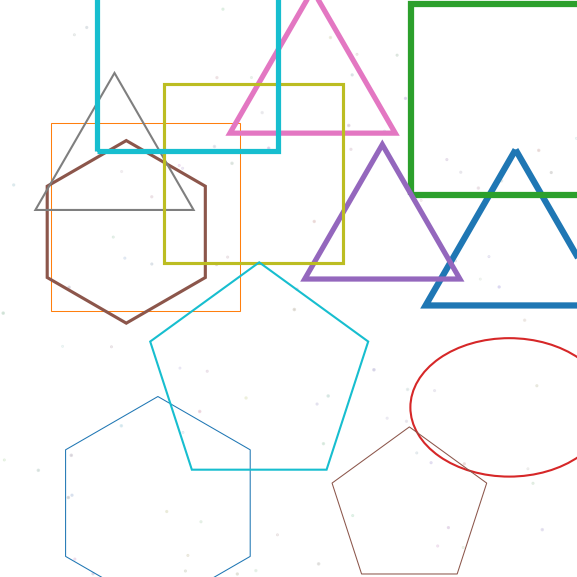[{"shape": "triangle", "thickness": 3, "radius": 0.9, "center": [0.893, 0.56]}, {"shape": "hexagon", "thickness": 0.5, "radius": 0.92, "center": [0.273, 0.128]}, {"shape": "square", "thickness": 0.5, "radius": 0.82, "center": [0.253, 0.623]}, {"shape": "square", "thickness": 3, "radius": 0.83, "center": [0.877, 0.827]}, {"shape": "oval", "thickness": 1, "radius": 0.86, "center": [0.882, 0.294]}, {"shape": "triangle", "thickness": 2.5, "radius": 0.78, "center": [0.662, 0.594]}, {"shape": "hexagon", "thickness": 1.5, "radius": 0.79, "center": [0.219, 0.598]}, {"shape": "pentagon", "thickness": 0.5, "radius": 0.7, "center": [0.709, 0.119]}, {"shape": "triangle", "thickness": 2.5, "radius": 0.83, "center": [0.541, 0.851]}, {"shape": "triangle", "thickness": 1, "radius": 0.79, "center": [0.198, 0.715]}, {"shape": "square", "thickness": 1.5, "radius": 0.78, "center": [0.438, 0.699]}, {"shape": "square", "thickness": 2.5, "radius": 0.78, "center": [0.325, 0.895]}, {"shape": "pentagon", "thickness": 1, "radius": 0.99, "center": [0.449, 0.346]}]